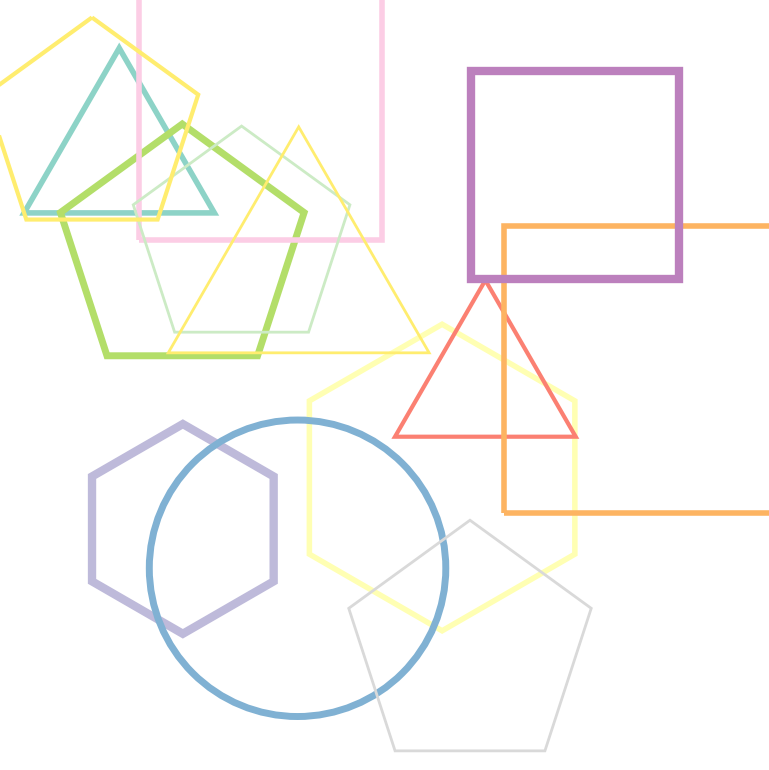[{"shape": "triangle", "thickness": 2, "radius": 0.71, "center": [0.155, 0.795]}, {"shape": "hexagon", "thickness": 2, "radius": 1.0, "center": [0.574, 0.38]}, {"shape": "hexagon", "thickness": 3, "radius": 0.68, "center": [0.237, 0.313]}, {"shape": "triangle", "thickness": 1.5, "radius": 0.68, "center": [0.63, 0.501]}, {"shape": "circle", "thickness": 2.5, "radius": 0.96, "center": [0.386, 0.262]}, {"shape": "square", "thickness": 2, "radius": 0.93, "center": [0.84, 0.52]}, {"shape": "pentagon", "thickness": 2.5, "radius": 0.83, "center": [0.237, 0.673]}, {"shape": "square", "thickness": 2, "radius": 0.79, "center": [0.338, 0.845]}, {"shape": "pentagon", "thickness": 1, "radius": 0.83, "center": [0.61, 0.159]}, {"shape": "square", "thickness": 3, "radius": 0.68, "center": [0.747, 0.773]}, {"shape": "pentagon", "thickness": 1, "radius": 0.74, "center": [0.314, 0.688]}, {"shape": "triangle", "thickness": 1, "radius": 0.98, "center": [0.388, 0.64]}, {"shape": "pentagon", "thickness": 1.5, "radius": 0.73, "center": [0.119, 0.832]}]